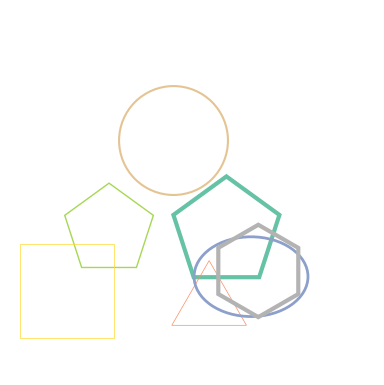[{"shape": "pentagon", "thickness": 3, "radius": 0.72, "center": [0.588, 0.397]}, {"shape": "triangle", "thickness": 0.5, "radius": 0.56, "center": [0.543, 0.211]}, {"shape": "oval", "thickness": 2, "radius": 0.74, "center": [0.652, 0.281]}, {"shape": "pentagon", "thickness": 1, "radius": 0.61, "center": [0.283, 0.403]}, {"shape": "square", "thickness": 0.5, "radius": 0.61, "center": [0.173, 0.244]}, {"shape": "circle", "thickness": 1.5, "radius": 0.71, "center": [0.451, 0.635]}, {"shape": "hexagon", "thickness": 3, "radius": 0.6, "center": [0.671, 0.296]}]